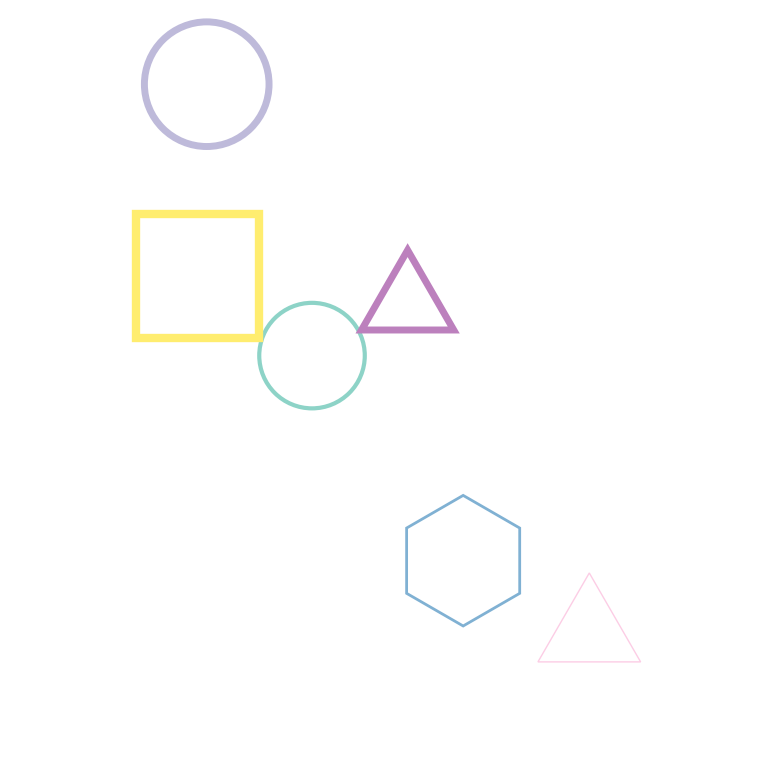[{"shape": "circle", "thickness": 1.5, "radius": 0.34, "center": [0.405, 0.538]}, {"shape": "circle", "thickness": 2.5, "radius": 0.4, "center": [0.268, 0.891]}, {"shape": "hexagon", "thickness": 1, "radius": 0.42, "center": [0.602, 0.272]}, {"shape": "triangle", "thickness": 0.5, "radius": 0.38, "center": [0.765, 0.179]}, {"shape": "triangle", "thickness": 2.5, "radius": 0.35, "center": [0.529, 0.606]}, {"shape": "square", "thickness": 3, "radius": 0.4, "center": [0.256, 0.641]}]